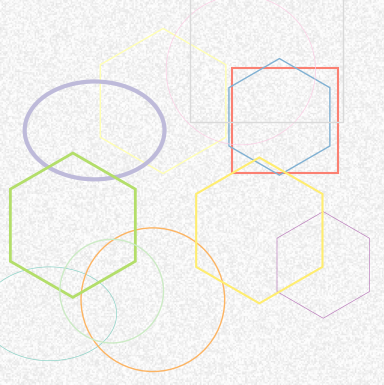[{"shape": "oval", "thickness": 0.5, "radius": 0.87, "center": [0.129, 0.185]}, {"shape": "hexagon", "thickness": 1, "radius": 0.94, "center": [0.424, 0.738]}, {"shape": "oval", "thickness": 3, "radius": 0.91, "center": [0.246, 0.661]}, {"shape": "square", "thickness": 1.5, "radius": 0.68, "center": [0.74, 0.687]}, {"shape": "hexagon", "thickness": 1, "radius": 0.76, "center": [0.726, 0.697]}, {"shape": "circle", "thickness": 1, "radius": 0.93, "center": [0.397, 0.222]}, {"shape": "hexagon", "thickness": 2, "radius": 0.94, "center": [0.189, 0.415]}, {"shape": "circle", "thickness": 0.5, "radius": 0.97, "center": [0.626, 0.818]}, {"shape": "square", "thickness": 1, "radius": 0.99, "center": [0.693, 0.882]}, {"shape": "hexagon", "thickness": 0.5, "radius": 0.69, "center": [0.839, 0.312]}, {"shape": "circle", "thickness": 1, "radius": 0.67, "center": [0.29, 0.244]}, {"shape": "hexagon", "thickness": 1.5, "radius": 0.95, "center": [0.674, 0.401]}]